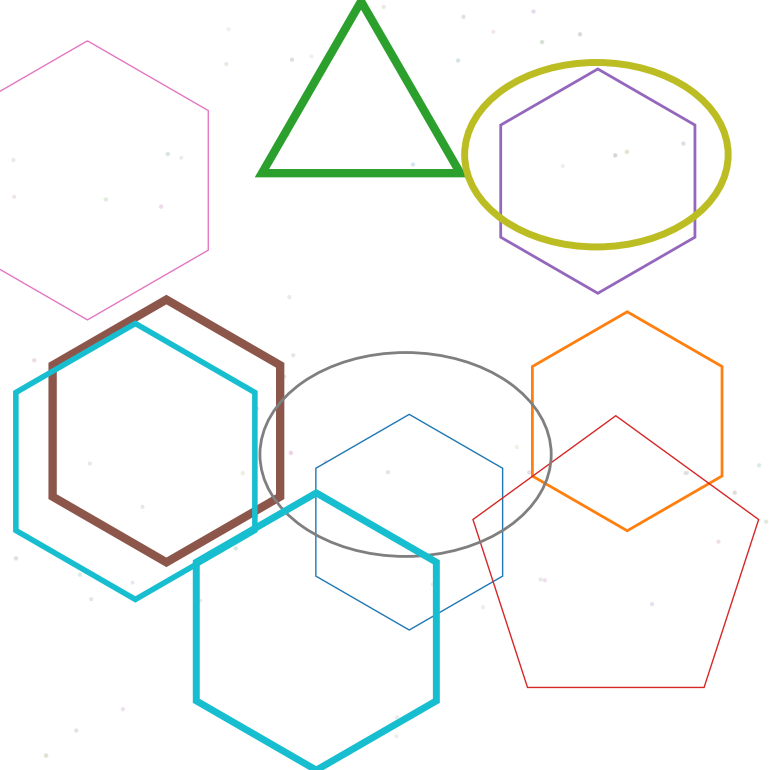[{"shape": "hexagon", "thickness": 0.5, "radius": 0.7, "center": [0.531, 0.322]}, {"shape": "hexagon", "thickness": 1, "radius": 0.71, "center": [0.815, 0.453]}, {"shape": "triangle", "thickness": 3, "radius": 0.74, "center": [0.469, 0.849]}, {"shape": "pentagon", "thickness": 0.5, "radius": 0.98, "center": [0.8, 0.265]}, {"shape": "hexagon", "thickness": 1, "radius": 0.73, "center": [0.776, 0.765]}, {"shape": "hexagon", "thickness": 3, "radius": 0.85, "center": [0.216, 0.44]}, {"shape": "hexagon", "thickness": 0.5, "radius": 0.91, "center": [0.114, 0.766]}, {"shape": "oval", "thickness": 1, "radius": 0.95, "center": [0.527, 0.41]}, {"shape": "oval", "thickness": 2.5, "radius": 0.86, "center": [0.775, 0.799]}, {"shape": "hexagon", "thickness": 2, "radius": 0.9, "center": [0.176, 0.401]}, {"shape": "hexagon", "thickness": 2.5, "radius": 0.9, "center": [0.411, 0.18]}]